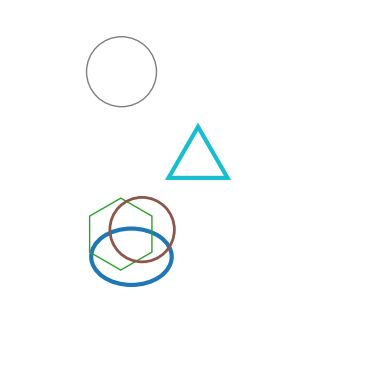[{"shape": "oval", "thickness": 3, "radius": 0.52, "center": [0.341, 0.333]}, {"shape": "hexagon", "thickness": 1, "radius": 0.47, "center": [0.314, 0.392]}, {"shape": "circle", "thickness": 2, "radius": 0.42, "center": [0.369, 0.404]}, {"shape": "circle", "thickness": 1, "radius": 0.45, "center": [0.316, 0.814]}, {"shape": "triangle", "thickness": 3, "radius": 0.44, "center": [0.514, 0.582]}]